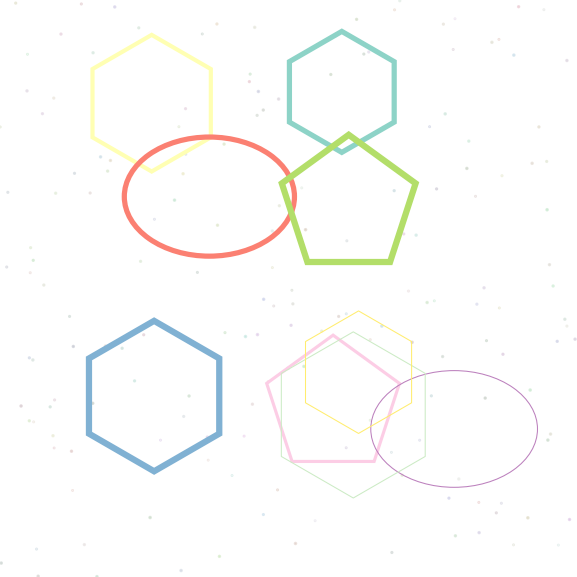[{"shape": "hexagon", "thickness": 2.5, "radius": 0.52, "center": [0.592, 0.84]}, {"shape": "hexagon", "thickness": 2, "radius": 0.59, "center": [0.263, 0.82]}, {"shape": "oval", "thickness": 2.5, "radius": 0.74, "center": [0.363, 0.659]}, {"shape": "hexagon", "thickness": 3, "radius": 0.65, "center": [0.267, 0.313]}, {"shape": "pentagon", "thickness": 3, "radius": 0.61, "center": [0.604, 0.644]}, {"shape": "pentagon", "thickness": 1.5, "radius": 0.6, "center": [0.577, 0.298]}, {"shape": "oval", "thickness": 0.5, "radius": 0.72, "center": [0.786, 0.256]}, {"shape": "hexagon", "thickness": 0.5, "radius": 0.72, "center": [0.612, 0.281]}, {"shape": "hexagon", "thickness": 0.5, "radius": 0.53, "center": [0.621, 0.355]}]